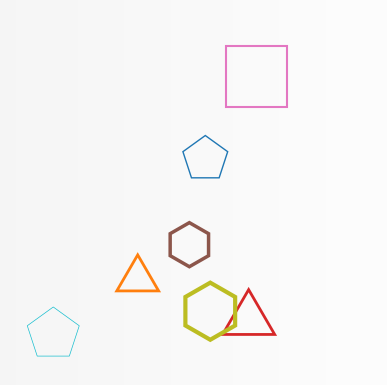[{"shape": "pentagon", "thickness": 1, "radius": 0.3, "center": [0.53, 0.587]}, {"shape": "triangle", "thickness": 2, "radius": 0.31, "center": [0.355, 0.276]}, {"shape": "triangle", "thickness": 2, "radius": 0.39, "center": [0.642, 0.17]}, {"shape": "hexagon", "thickness": 2.5, "radius": 0.29, "center": [0.489, 0.364]}, {"shape": "square", "thickness": 1.5, "radius": 0.4, "center": [0.661, 0.803]}, {"shape": "hexagon", "thickness": 3, "radius": 0.37, "center": [0.543, 0.192]}, {"shape": "pentagon", "thickness": 0.5, "radius": 0.35, "center": [0.137, 0.132]}]